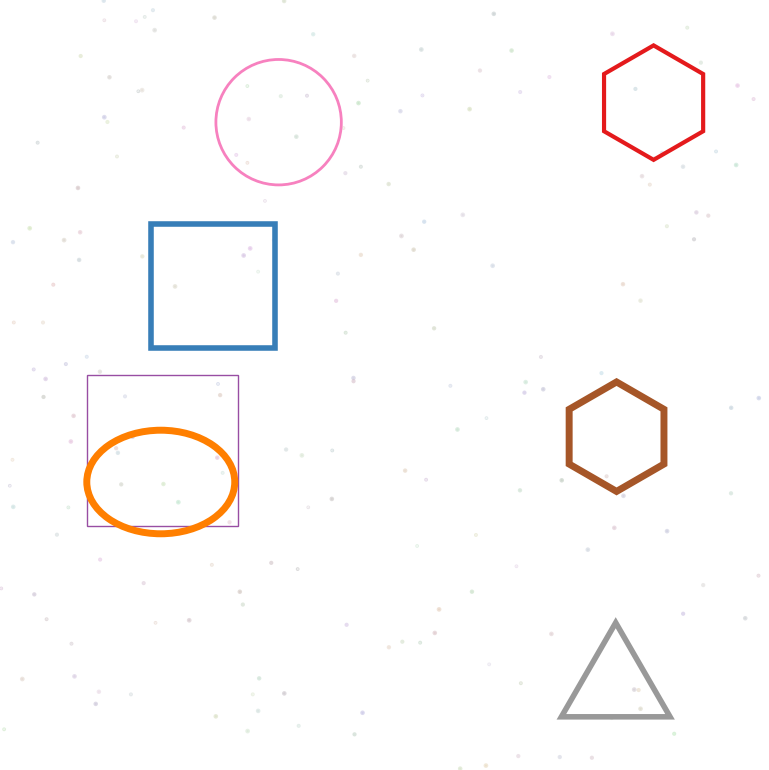[{"shape": "hexagon", "thickness": 1.5, "radius": 0.37, "center": [0.849, 0.867]}, {"shape": "square", "thickness": 2, "radius": 0.4, "center": [0.276, 0.628]}, {"shape": "square", "thickness": 0.5, "radius": 0.49, "center": [0.211, 0.415]}, {"shape": "oval", "thickness": 2.5, "radius": 0.48, "center": [0.209, 0.374]}, {"shape": "hexagon", "thickness": 2.5, "radius": 0.36, "center": [0.801, 0.433]}, {"shape": "circle", "thickness": 1, "radius": 0.41, "center": [0.362, 0.841]}, {"shape": "triangle", "thickness": 2, "radius": 0.41, "center": [0.8, 0.11]}]